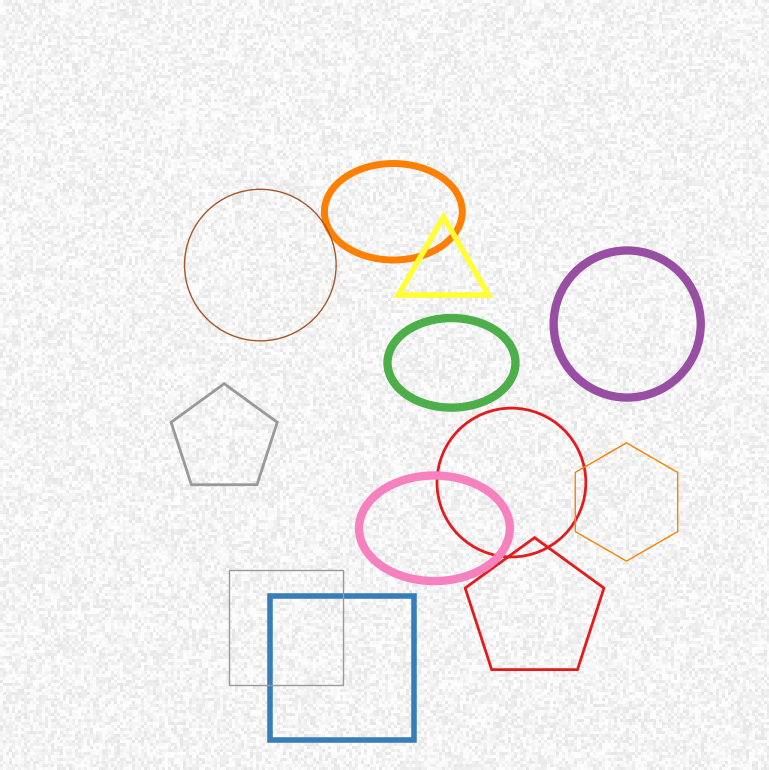[{"shape": "circle", "thickness": 1, "radius": 0.48, "center": [0.664, 0.373]}, {"shape": "pentagon", "thickness": 1, "radius": 0.47, "center": [0.694, 0.207]}, {"shape": "square", "thickness": 2, "radius": 0.47, "center": [0.444, 0.133]}, {"shape": "oval", "thickness": 3, "radius": 0.42, "center": [0.586, 0.529]}, {"shape": "circle", "thickness": 3, "radius": 0.48, "center": [0.815, 0.579]}, {"shape": "oval", "thickness": 2.5, "radius": 0.45, "center": [0.511, 0.725]}, {"shape": "hexagon", "thickness": 0.5, "radius": 0.38, "center": [0.814, 0.348]}, {"shape": "triangle", "thickness": 2, "radius": 0.34, "center": [0.576, 0.651]}, {"shape": "circle", "thickness": 0.5, "radius": 0.49, "center": [0.338, 0.656]}, {"shape": "oval", "thickness": 3, "radius": 0.49, "center": [0.564, 0.314]}, {"shape": "square", "thickness": 0.5, "radius": 0.37, "center": [0.372, 0.185]}, {"shape": "pentagon", "thickness": 1, "radius": 0.36, "center": [0.291, 0.429]}]